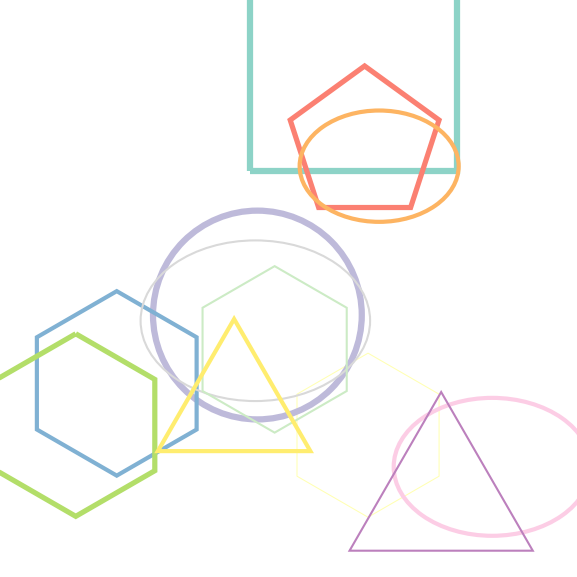[{"shape": "square", "thickness": 3, "radius": 0.89, "center": [0.612, 0.882]}, {"shape": "hexagon", "thickness": 0.5, "radius": 0.71, "center": [0.637, 0.246]}, {"shape": "circle", "thickness": 3, "radius": 0.9, "center": [0.446, 0.454]}, {"shape": "pentagon", "thickness": 2.5, "radius": 0.68, "center": [0.631, 0.749]}, {"shape": "hexagon", "thickness": 2, "radius": 0.8, "center": [0.202, 0.335]}, {"shape": "oval", "thickness": 2, "radius": 0.69, "center": [0.657, 0.711]}, {"shape": "hexagon", "thickness": 2.5, "radius": 0.79, "center": [0.131, 0.263]}, {"shape": "oval", "thickness": 2, "radius": 0.85, "center": [0.852, 0.191]}, {"shape": "oval", "thickness": 1, "radius": 0.99, "center": [0.442, 0.444]}, {"shape": "triangle", "thickness": 1, "radius": 0.92, "center": [0.764, 0.137]}, {"shape": "hexagon", "thickness": 1, "radius": 0.72, "center": [0.476, 0.394]}, {"shape": "triangle", "thickness": 2, "radius": 0.76, "center": [0.405, 0.294]}]